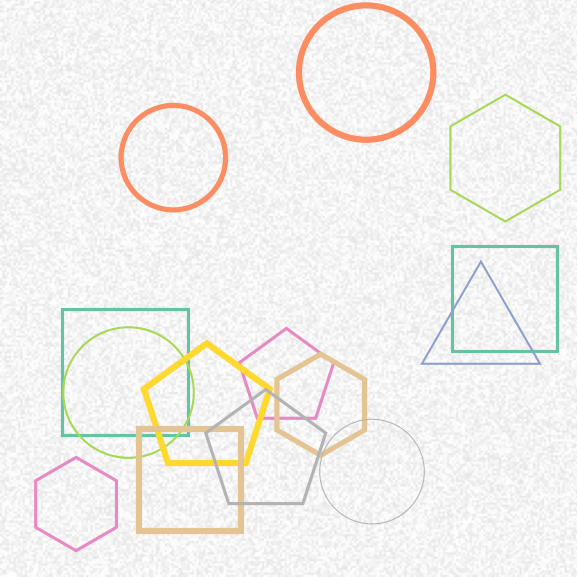[{"shape": "square", "thickness": 1.5, "radius": 0.54, "center": [0.216, 0.354]}, {"shape": "square", "thickness": 1.5, "radius": 0.45, "center": [0.873, 0.482]}, {"shape": "circle", "thickness": 3, "radius": 0.58, "center": [0.634, 0.873]}, {"shape": "circle", "thickness": 2.5, "radius": 0.45, "center": [0.3, 0.726]}, {"shape": "triangle", "thickness": 1, "radius": 0.59, "center": [0.833, 0.428]}, {"shape": "hexagon", "thickness": 1.5, "radius": 0.4, "center": [0.132, 0.126]}, {"shape": "pentagon", "thickness": 1.5, "radius": 0.43, "center": [0.496, 0.344]}, {"shape": "circle", "thickness": 1, "radius": 0.57, "center": [0.223, 0.319]}, {"shape": "hexagon", "thickness": 1, "radius": 0.55, "center": [0.875, 0.725]}, {"shape": "pentagon", "thickness": 3, "radius": 0.57, "center": [0.358, 0.29]}, {"shape": "hexagon", "thickness": 2.5, "radius": 0.44, "center": [0.555, 0.298]}, {"shape": "square", "thickness": 3, "radius": 0.44, "center": [0.329, 0.167]}, {"shape": "circle", "thickness": 0.5, "radius": 0.45, "center": [0.644, 0.183]}, {"shape": "pentagon", "thickness": 1.5, "radius": 0.55, "center": [0.46, 0.215]}]